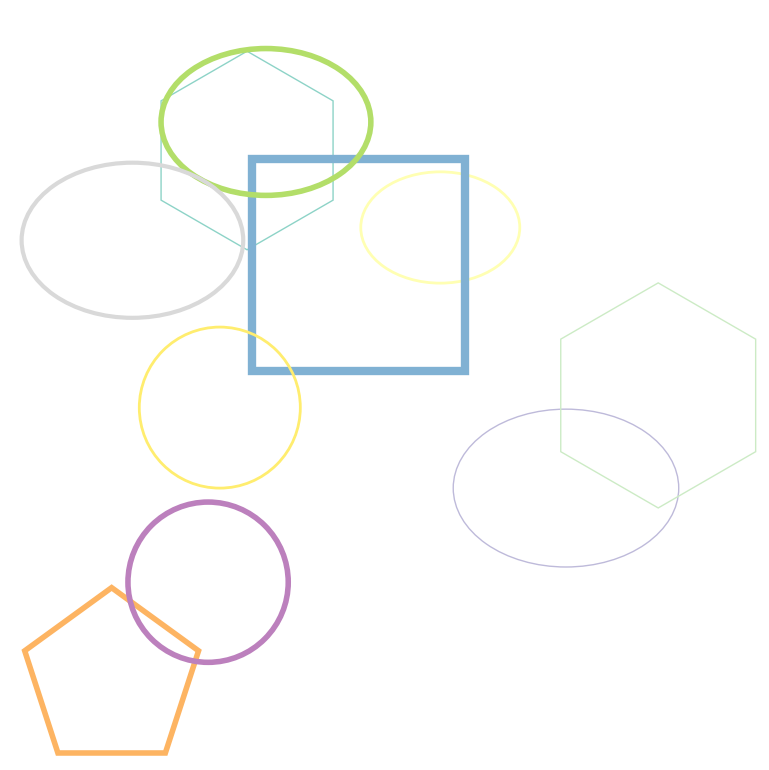[{"shape": "hexagon", "thickness": 0.5, "radius": 0.64, "center": [0.321, 0.805]}, {"shape": "oval", "thickness": 1, "radius": 0.52, "center": [0.572, 0.705]}, {"shape": "oval", "thickness": 0.5, "radius": 0.73, "center": [0.735, 0.366]}, {"shape": "square", "thickness": 3, "radius": 0.69, "center": [0.466, 0.656]}, {"shape": "pentagon", "thickness": 2, "radius": 0.59, "center": [0.145, 0.118]}, {"shape": "oval", "thickness": 2, "radius": 0.68, "center": [0.345, 0.842]}, {"shape": "oval", "thickness": 1.5, "radius": 0.72, "center": [0.172, 0.688]}, {"shape": "circle", "thickness": 2, "radius": 0.52, "center": [0.27, 0.244]}, {"shape": "hexagon", "thickness": 0.5, "radius": 0.73, "center": [0.855, 0.486]}, {"shape": "circle", "thickness": 1, "radius": 0.52, "center": [0.285, 0.471]}]